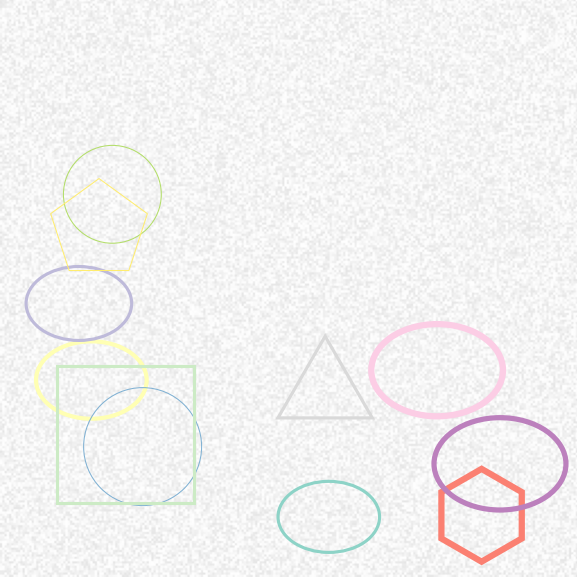[{"shape": "oval", "thickness": 1.5, "radius": 0.44, "center": [0.569, 0.104]}, {"shape": "oval", "thickness": 2, "radius": 0.48, "center": [0.158, 0.341]}, {"shape": "oval", "thickness": 1.5, "radius": 0.46, "center": [0.137, 0.474]}, {"shape": "hexagon", "thickness": 3, "radius": 0.4, "center": [0.834, 0.107]}, {"shape": "circle", "thickness": 0.5, "radius": 0.51, "center": [0.247, 0.226]}, {"shape": "circle", "thickness": 0.5, "radius": 0.42, "center": [0.195, 0.663]}, {"shape": "oval", "thickness": 3, "radius": 0.57, "center": [0.757, 0.358]}, {"shape": "triangle", "thickness": 1.5, "radius": 0.47, "center": [0.563, 0.323]}, {"shape": "oval", "thickness": 2.5, "radius": 0.57, "center": [0.866, 0.196]}, {"shape": "square", "thickness": 1.5, "radius": 0.59, "center": [0.217, 0.247]}, {"shape": "pentagon", "thickness": 0.5, "radius": 0.44, "center": [0.171, 0.602]}]